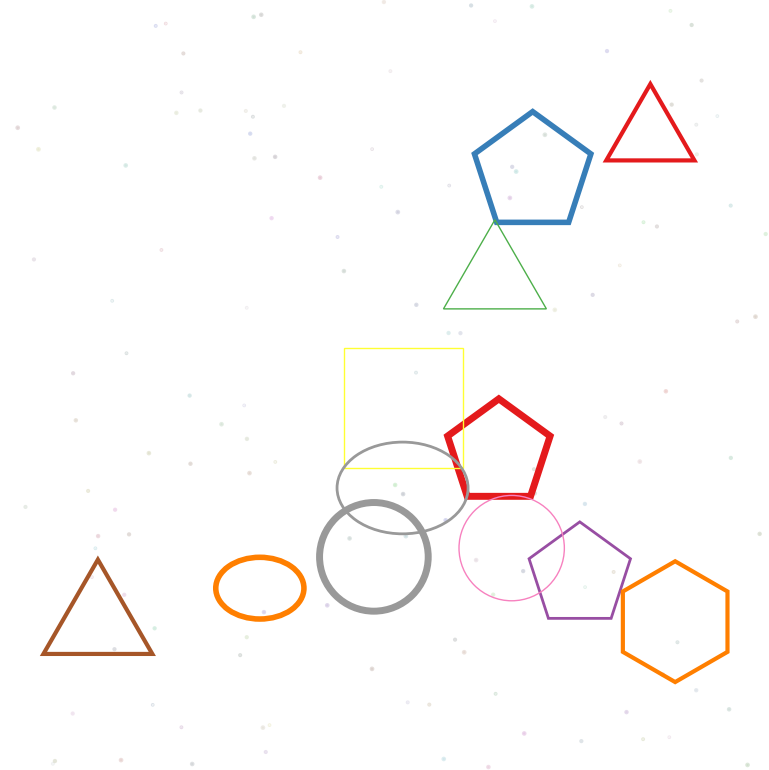[{"shape": "pentagon", "thickness": 2.5, "radius": 0.35, "center": [0.648, 0.412]}, {"shape": "triangle", "thickness": 1.5, "radius": 0.33, "center": [0.845, 0.825]}, {"shape": "pentagon", "thickness": 2, "radius": 0.4, "center": [0.692, 0.776]}, {"shape": "triangle", "thickness": 0.5, "radius": 0.39, "center": [0.643, 0.637]}, {"shape": "pentagon", "thickness": 1, "radius": 0.35, "center": [0.753, 0.253]}, {"shape": "hexagon", "thickness": 1.5, "radius": 0.39, "center": [0.877, 0.193]}, {"shape": "oval", "thickness": 2, "radius": 0.29, "center": [0.337, 0.236]}, {"shape": "square", "thickness": 0.5, "radius": 0.39, "center": [0.524, 0.47]}, {"shape": "triangle", "thickness": 1.5, "radius": 0.41, "center": [0.127, 0.192]}, {"shape": "circle", "thickness": 0.5, "radius": 0.34, "center": [0.665, 0.288]}, {"shape": "circle", "thickness": 2.5, "radius": 0.35, "center": [0.486, 0.277]}, {"shape": "oval", "thickness": 1, "radius": 0.43, "center": [0.523, 0.366]}]